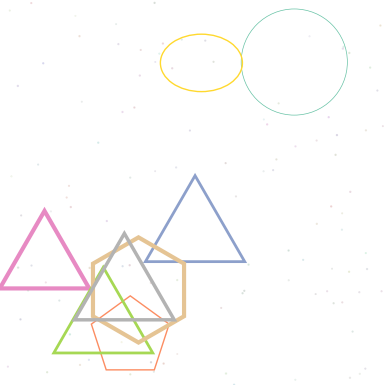[{"shape": "circle", "thickness": 0.5, "radius": 0.69, "center": [0.764, 0.839]}, {"shape": "pentagon", "thickness": 1, "radius": 0.53, "center": [0.338, 0.125]}, {"shape": "triangle", "thickness": 2, "radius": 0.74, "center": [0.507, 0.395]}, {"shape": "triangle", "thickness": 3, "radius": 0.67, "center": [0.116, 0.318]}, {"shape": "triangle", "thickness": 2, "radius": 0.74, "center": [0.268, 0.157]}, {"shape": "oval", "thickness": 1, "radius": 0.53, "center": [0.523, 0.837]}, {"shape": "hexagon", "thickness": 3, "radius": 0.68, "center": [0.36, 0.247]}, {"shape": "triangle", "thickness": 2.5, "radius": 0.75, "center": [0.323, 0.244]}]